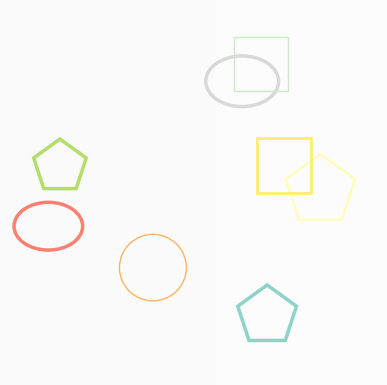[{"shape": "pentagon", "thickness": 2.5, "radius": 0.4, "center": [0.689, 0.18]}, {"shape": "pentagon", "thickness": 1.5, "radius": 0.47, "center": [0.827, 0.506]}, {"shape": "oval", "thickness": 2.5, "radius": 0.44, "center": [0.125, 0.412]}, {"shape": "circle", "thickness": 1, "radius": 0.43, "center": [0.395, 0.305]}, {"shape": "pentagon", "thickness": 2.5, "radius": 0.36, "center": [0.155, 0.568]}, {"shape": "oval", "thickness": 2.5, "radius": 0.47, "center": [0.625, 0.789]}, {"shape": "square", "thickness": 1, "radius": 0.35, "center": [0.673, 0.835]}, {"shape": "square", "thickness": 2, "radius": 0.35, "center": [0.733, 0.57]}]